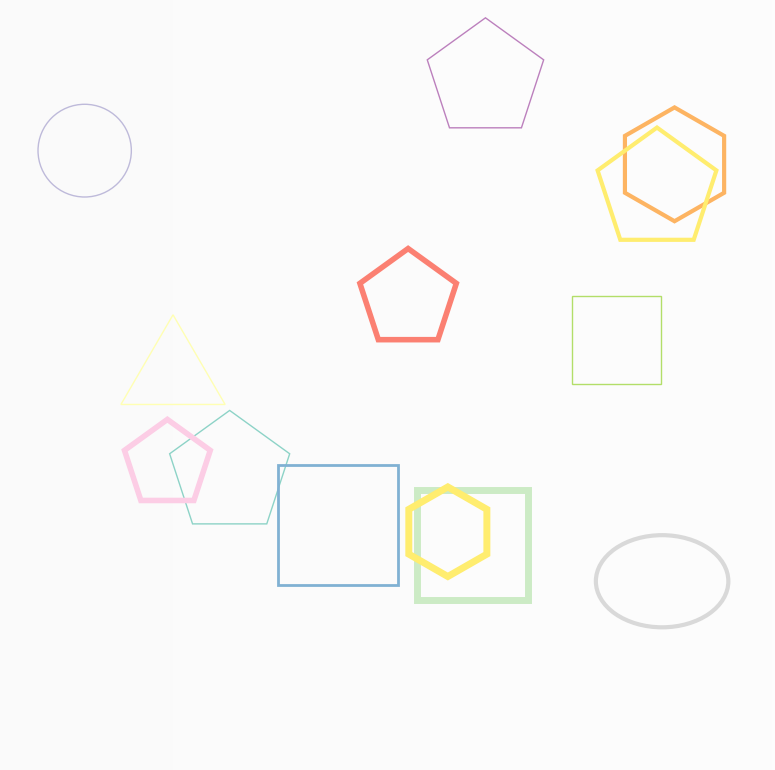[{"shape": "pentagon", "thickness": 0.5, "radius": 0.41, "center": [0.296, 0.386]}, {"shape": "triangle", "thickness": 0.5, "radius": 0.39, "center": [0.223, 0.514]}, {"shape": "circle", "thickness": 0.5, "radius": 0.3, "center": [0.109, 0.804]}, {"shape": "pentagon", "thickness": 2, "radius": 0.33, "center": [0.527, 0.612]}, {"shape": "square", "thickness": 1, "radius": 0.39, "center": [0.436, 0.318]}, {"shape": "hexagon", "thickness": 1.5, "radius": 0.37, "center": [0.87, 0.787]}, {"shape": "square", "thickness": 0.5, "radius": 0.29, "center": [0.795, 0.559]}, {"shape": "pentagon", "thickness": 2, "radius": 0.29, "center": [0.216, 0.397]}, {"shape": "oval", "thickness": 1.5, "radius": 0.43, "center": [0.854, 0.245]}, {"shape": "pentagon", "thickness": 0.5, "radius": 0.39, "center": [0.626, 0.898]}, {"shape": "square", "thickness": 2.5, "radius": 0.36, "center": [0.61, 0.292]}, {"shape": "pentagon", "thickness": 1.5, "radius": 0.4, "center": [0.848, 0.754]}, {"shape": "hexagon", "thickness": 2.5, "radius": 0.29, "center": [0.578, 0.309]}]